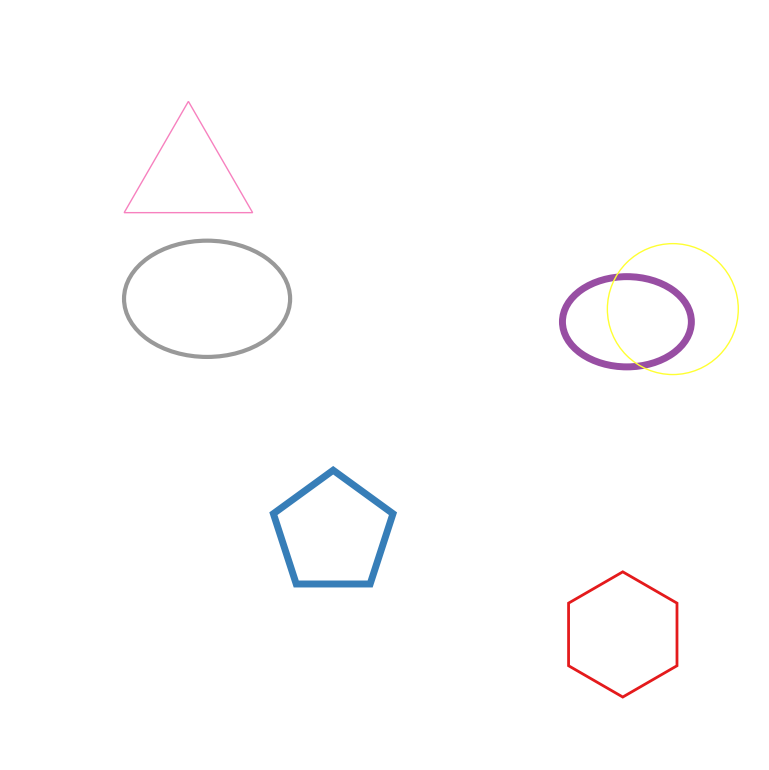[{"shape": "hexagon", "thickness": 1, "radius": 0.41, "center": [0.809, 0.176]}, {"shape": "pentagon", "thickness": 2.5, "radius": 0.41, "center": [0.433, 0.308]}, {"shape": "oval", "thickness": 2.5, "radius": 0.42, "center": [0.814, 0.582]}, {"shape": "circle", "thickness": 0.5, "radius": 0.43, "center": [0.874, 0.599]}, {"shape": "triangle", "thickness": 0.5, "radius": 0.48, "center": [0.245, 0.772]}, {"shape": "oval", "thickness": 1.5, "radius": 0.54, "center": [0.269, 0.612]}]